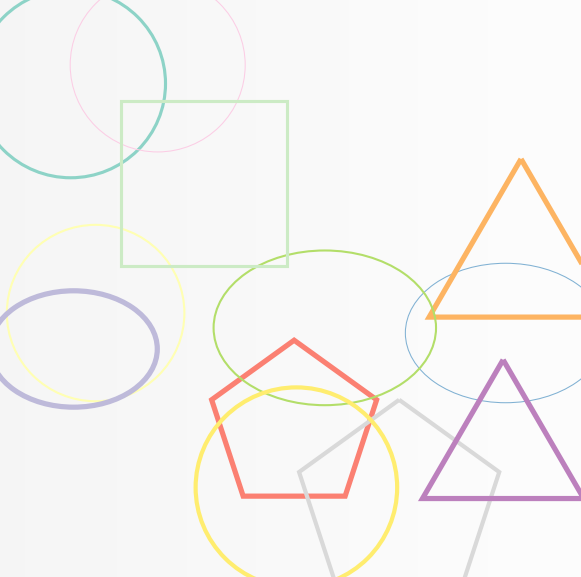[{"shape": "circle", "thickness": 1.5, "radius": 0.82, "center": [0.122, 0.854]}, {"shape": "circle", "thickness": 1, "radius": 0.76, "center": [0.165, 0.457]}, {"shape": "oval", "thickness": 2.5, "radius": 0.72, "center": [0.127, 0.395]}, {"shape": "pentagon", "thickness": 2.5, "radius": 0.75, "center": [0.506, 0.261]}, {"shape": "oval", "thickness": 0.5, "radius": 0.86, "center": [0.87, 0.423]}, {"shape": "triangle", "thickness": 2.5, "radius": 0.91, "center": [0.896, 0.541]}, {"shape": "oval", "thickness": 1, "radius": 0.96, "center": [0.559, 0.431]}, {"shape": "circle", "thickness": 0.5, "radius": 0.75, "center": [0.271, 0.887]}, {"shape": "pentagon", "thickness": 2, "radius": 0.91, "center": [0.687, 0.126]}, {"shape": "triangle", "thickness": 2.5, "radius": 0.8, "center": [0.866, 0.216]}, {"shape": "square", "thickness": 1.5, "radius": 0.71, "center": [0.351, 0.681]}, {"shape": "circle", "thickness": 2, "radius": 0.87, "center": [0.51, 0.155]}]